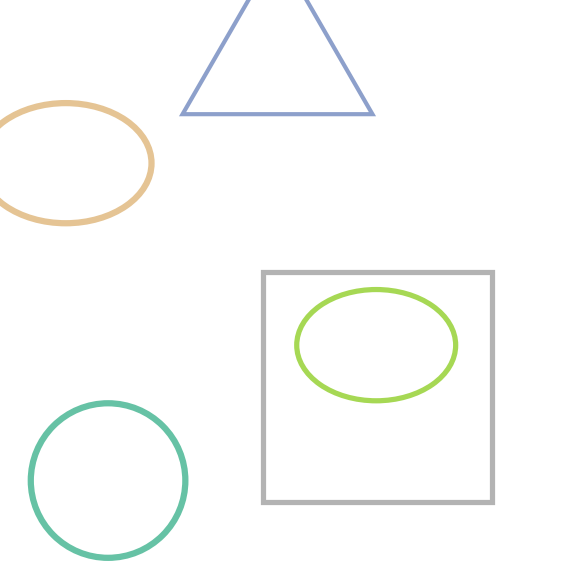[{"shape": "circle", "thickness": 3, "radius": 0.67, "center": [0.187, 0.167]}, {"shape": "triangle", "thickness": 2, "radius": 0.95, "center": [0.481, 0.896]}, {"shape": "oval", "thickness": 2.5, "radius": 0.69, "center": [0.651, 0.401]}, {"shape": "oval", "thickness": 3, "radius": 0.74, "center": [0.114, 0.717]}, {"shape": "square", "thickness": 2.5, "radius": 0.99, "center": [0.653, 0.329]}]